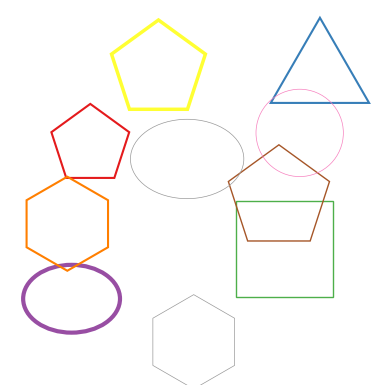[{"shape": "pentagon", "thickness": 1.5, "radius": 0.53, "center": [0.235, 0.624]}, {"shape": "triangle", "thickness": 1.5, "radius": 0.74, "center": [0.831, 0.806]}, {"shape": "square", "thickness": 1, "radius": 0.63, "center": [0.739, 0.353]}, {"shape": "oval", "thickness": 3, "radius": 0.63, "center": [0.186, 0.224]}, {"shape": "hexagon", "thickness": 1.5, "radius": 0.61, "center": [0.175, 0.419]}, {"shape": "pentagon", "thickness": 2.5, "radius": 0.64, "center": [0.412, 0.82]}, {"shape": "pentagon", "thickness": 1, "radius": 0.69, "center": [0.724, 0.486]}, {"shape": "circle", "thickness": 0.5, "radius": 0.57, "center": [0.778, 0.655]}, {"shape": "oval", "thickness": 0.5, "radius": 0.74, "center": [0.486, 0.587]}, {"shape": "hexagon", "thickness": 0.5, "radius": 0.61, "center": [0.503, 0.112]}]